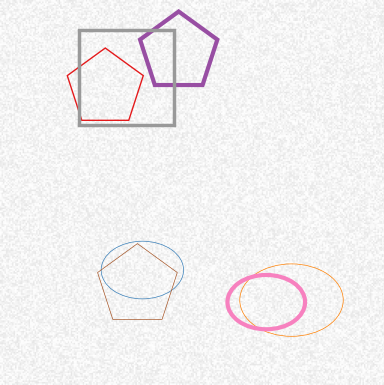[{"shape": "pentagon", "thickness": 1, "radius": 0.52, "center": [0.273, 0.771]}, {"shape": "oval", "thickness": 0.5, "radius": 0.53, "center": [0.37, 0.299]}, {"shape": "pentagon", "thickness": 3, "radius": 0.53, "center": [0.464, 0.865]}, {"shape": "oval", "thickness": 0.5, "radius": 0.67, "center": [0.757, 0.22]}, {"shape": "pentagon", "thickness": 0.5, "radius": 0.54, "center": [0.357, 0.258]}, {"shape": "oval", "thickness": 3, "radius": 0.5, "center": [0.692, 0.215]}, {"shape": "square", "thickness": 2.5, "radius": 0.62, "center": [0.328, 0.799]}]